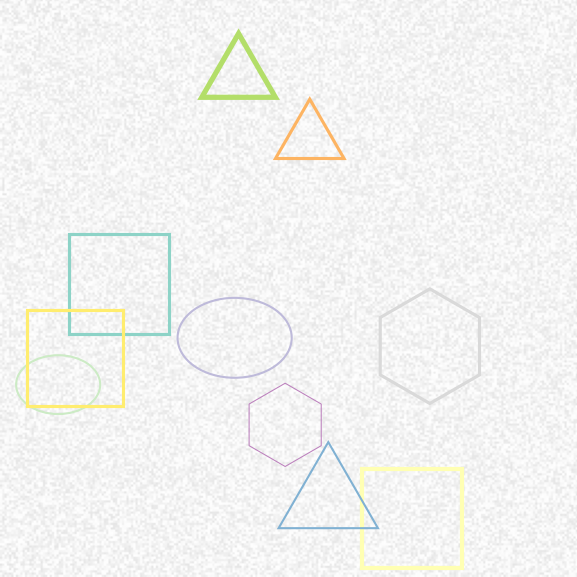[{"shape": "square", "thickness": 1.5, "radius": 0.43, "center": [0.206, 0.508]}, {"shape": "square", "thickness": 2, "radius": 0.43, "center": [0.713, 0.101]}, {"shape": "oval", "thickness": 1, "radius": 0.49, "center": [0.406, 0.414]}, {"shape": "triangle", "thickness": 1, "radius": 0.5, "center": [0.568, 0.134]}, {"shape": "triangle", "thickness": 1.5, "radius": 0.34, "center": [0.536, 0.759]}, {"shape": "triangle", "thickness": 2.5, "radius": 0.37, "center": [0.413, 0.867]}, {"shape": "hexagon", "thickness": 1.5, "radius": 0.5, "center": [0.744, 0.4]}, {"shape": "hexagon", "thickness": 0.5, "radius": 0.36, "center": [0.494, 0.263]}, {"shape": "oval", "thickness": 1, "radius": 0.36, "center": [0.101, 0.333]}, {"shape": "square", "thickness": 1.5, "radius": 0.41, "center": [0.13, 0.379]}]